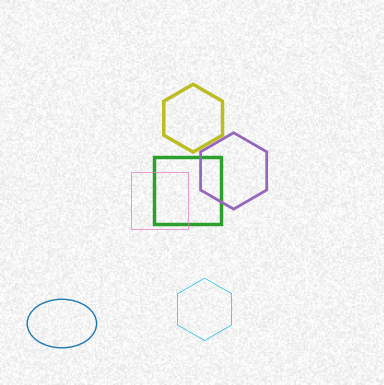[{"shape": "oval", "thickness": 1, "radius": 0.45, "center": [0.161, 0.16]}, {"shape": "square", "thickness": 2.5, "radius": 0.43, "center": [0.487, 0.505]}, {"shape": "hexagon", "thickness": 2, "radius": 0.5, "center": [0.607, 0.556]}, {"shape": "square", "thickness": 0.5, "radius": 0.37, "center": [0.414, 0.48]}, {"shape": "hexagon", "thickness": 2.5, "radius": 0.44, "center": [0.502, 0.693]}, {"shape": "hexagon", "thickness": 0.5, "radius": 0.41, "center": [0.531, 0.196]}]